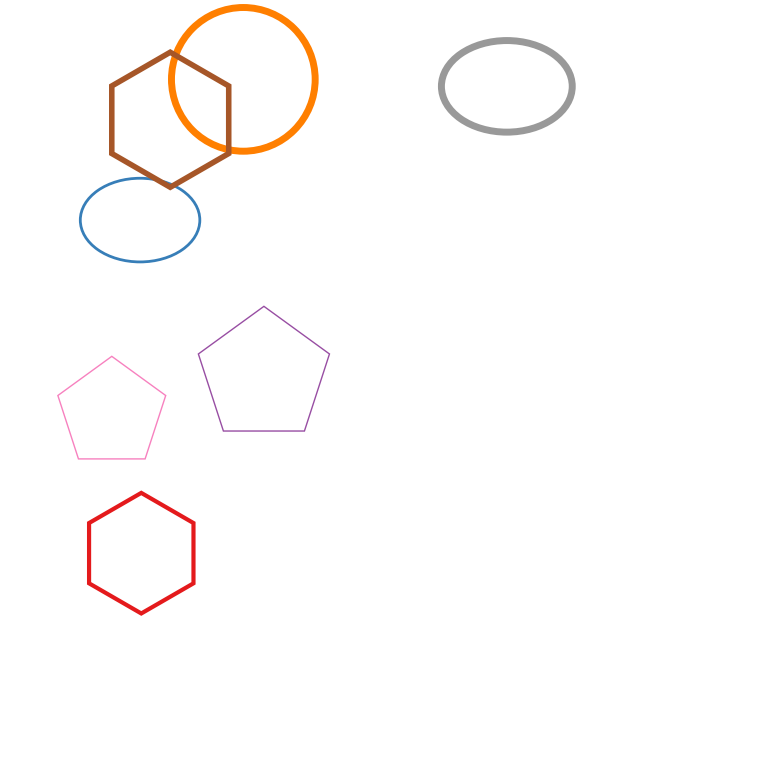[{"shape": "hexagon", "thickness": 1.5, "radius": 0.39, "center": [0.183, 0.282]}, {"shape": "oval", "thickness": 1, "radius": 0.39, "center": [0.182, 0.714]}, {"shape": "pentagon", "thickness": 0.5, "radius": 0.45, "center": [0.343, 0.513]}, {"shape": "circle", "thickness": 2.5, "radius": 0.47, "center": [0.316, 0.897]}, {"shape": "hexagon", "thickness": 2, "radius": 0.44, "center": [0.221, 0.844]}, {"shape": "pentagon", "thickness": 0.5, "radius": 0.37, "center": [0.145, 0.464]}, {"shape": "oval", "thickness": 2.5, "radius": 0.42, "center": [0.658, 0.888]}]